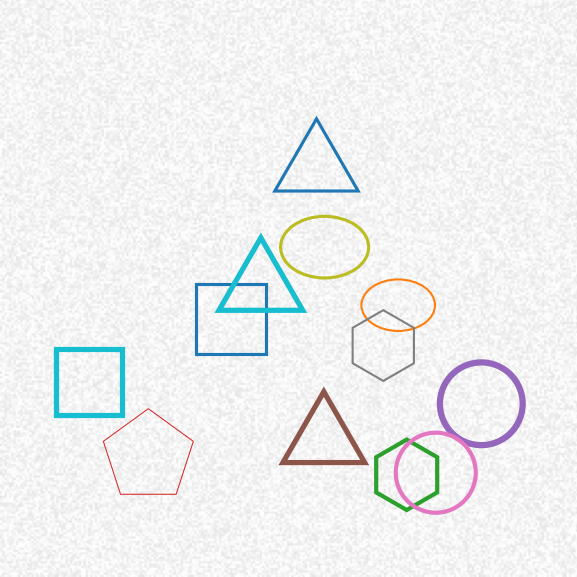[{"shape": "square", "thickness": 1.5, "radius": 0.3, "center": [0.4, 0.447]}, {"shape": "triangle", "thickness": 1.5, "radius": 0.42, "center": [0.548, 0.71]}, {"shape": "oval", "thickness": 1, "radius": 0.32, "center": [0.69, 0.471]}, {"shape": "hexagon", "thickness": 2, "radius": 0.3, "center": [0.704, 0.177]}, {"shape": "pentagon", "thickness": 0.5, "radius": 0.41, "center": [0.257, 0.21]}, {"shape": "circle", "thickness": 3, "radius": 0.36, "center": [0.833, 0.3]}, {"shape": "triangle", "thickness": 2.5, "radius": 0.41, "center": [0.561, 0.239]}, {"shape": "circle", "thickness": 2, "radius": 0.35, "center": [0.755, 0.181]}, {"shape": "hexagon", "thickness": 1, "radius": 0.31, "center": [0.664, 0.401]}, {"shape": "oval", "thickness": 1.5, "radius": 0.38, "center": [0.562, 0.571]}, {"shape": "square", "thickness": 2.5, "radius": 0.29, "center": [0.155, 0.338]}, {"shape": "triangle", "thickness": 2.5, "radius": 0.42, "center": [0.452, 0.504]}]